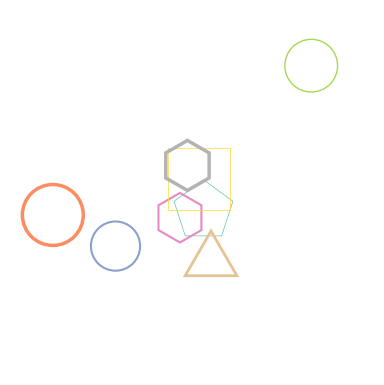[{"shape": "pentagon", "thickness": 0.5, "radius": 0.4, "center": [0.528, 0.452]}, {"shape": "circle", "thickness": 2.5, "radius": 0.4, "center": [0.137, 0.442]}, {"shape": "circle", "thickness": 1.5, "radius": 0.32, "center": [0.3, 0.361]}, {"shape": "hexagon", "thickness": 1.5, "radius": 0.32, "center": [0.467, 0.435]}, {"shape": "circle", "thickness": 1, "radius": 0.34, "center": [0.808, 0.829]}, {"shape": "square", "thickness": 0.5, "radius": 0.4, "center": [0.516, 0.535]}, {"shape": "triangle", "thickness": 2, "radius": 0.39, "center": [0.548, 0.323]}, {"shape": "hexagon", "thickness": 2.5, "radius": 0.32, "center": [0.487, 0.57]}]